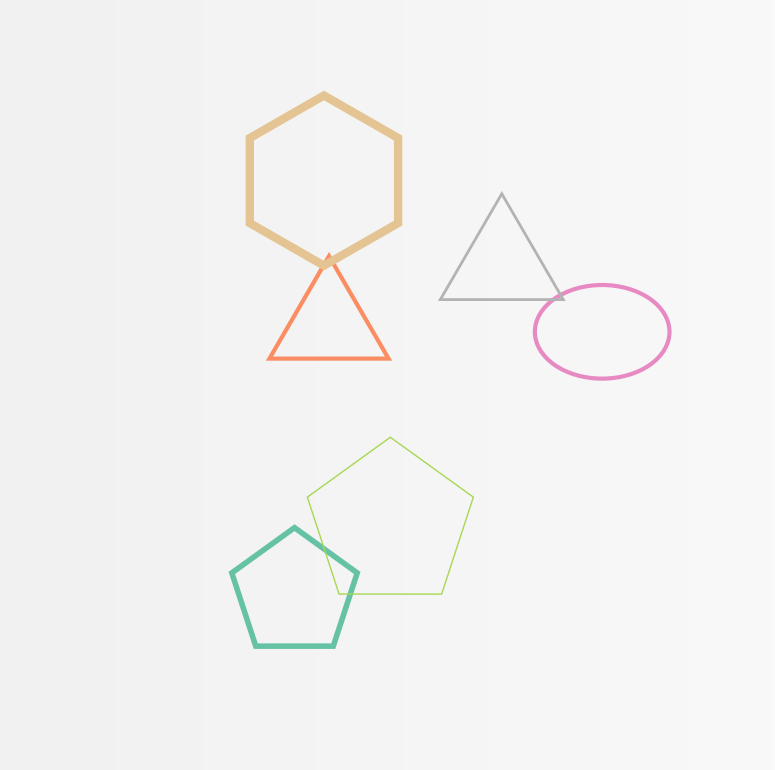[{"shape": "pentagon", "thickness": 2, "radius": 0.43, "center": [0.38, 0.23]}, {"shape": "triangle", "thickness": 1.5, "radius": 0.44, "center": [0.425, 0.579]}, {"shape": "oval", "thickness": 1.5, "radius": 0.43, "center": [0.777, 0.569]}, {"shape": "pentagon", "thickness": 0.5, "radius": 0.56, "center": [0.504, 0.32]}, {"shape": "hexagon", "thickness": 3, "radius": 0.55, "center": [0.418, 0.765]}, {"shape": "triangle", "thickness": 1, "radius": 0.46, "center": [0.647, 0.657]}]